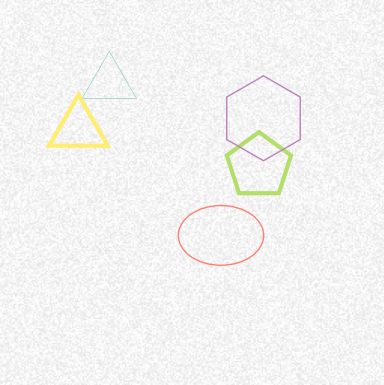[{"shape": "triangle", "thickness": 0.5, "radius": 0.41, "center": [0.284, 0.785]}, {"shape": "oval", "thickness": 1, "radius": 0.55, "center": [0.574, 0.389]}, {"shape": "pentagon", "thickness": 3, "radius": 0.44, "center": [0.673, 0.569]}, {"shape": "hexagon", "thickness": 1, "radius": 0.55, "center": [0.684, 0.693]}, {"shape": "triangle", "thickness": 3, "radius": 0.44, "center": [0.204, 0.665]}]